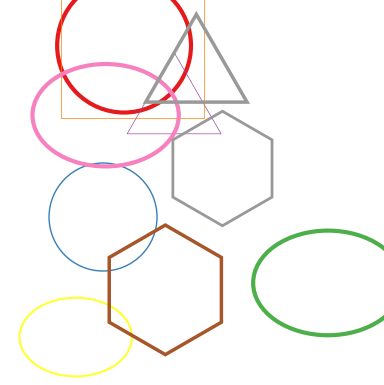[{"shape": "circle", "thickness": 3, "radius": 0.87, "center": [0.322, 0.882]}, {"shape": "circle", "thickness": 1, "radius": 0.7, "center": [0.268, 0.436]}, {"shape": "oval", "thickness": 3, "radius": 0.97, "center": [0.852, 0.265]}, {"shape": "triangle", "thickness": 0.5, "radius": 0.7, "center": [0.452, 0.723]}, {"shape": "square", "thickness": 0.5, "radius": 0.93, "center": [0.344, 0.88]}, {"shape": "oval", "thickness": 1.5, "radius": 0.73, "center": [0.197, 0.125]}, {"shape": "hexagon", "thickness": 2.5, "radius": 0.84, "center": [0.429, 0.247]}, {"shape": "oval", "thickness": 3, "radius": 0.95, "center": [0.274, 0.701]}, {"shape": "triangle", "thickness": 2.5, "radius": 0.76, "center": [0.51, 0.811]}, {"shape": "hexagon", "thickness": 2, "radius": 0.74, "center": [0.578, 0.562]}]